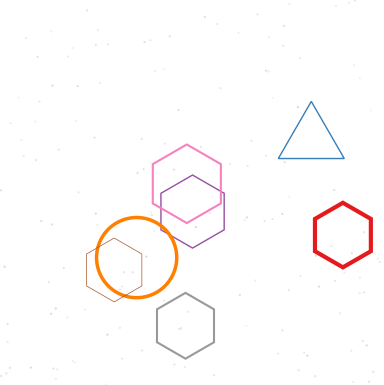[{"shape": "hexagon", "thickness": 3, "radius": 0.42, "center": [0.891, 0.389]}, {"shape": "triangle", "thickness": 1, "radius": 0.49, "center": [0.809, 0.638]}, {"shape": "hexagon", "thickness": 1, "radius": 0.47, "center": [0.5, 0.451]}, {"shape": "circle", "thickness": 2.5, "radius": 0.52, "center": [0.355, 0.331]}, {"shape": "hexagon", "thickness": 0.5, "radius": 0.41, "center": [0.297, 0.299]}, {"shape": "hexagon", "thickness": 1.5, "radius": 0.51, "center": [0.485, 0.523]}, {"shape": "hexagon", "thickness": 1.5, "radius": 0.43, "center": [0.482, 0.154]}]